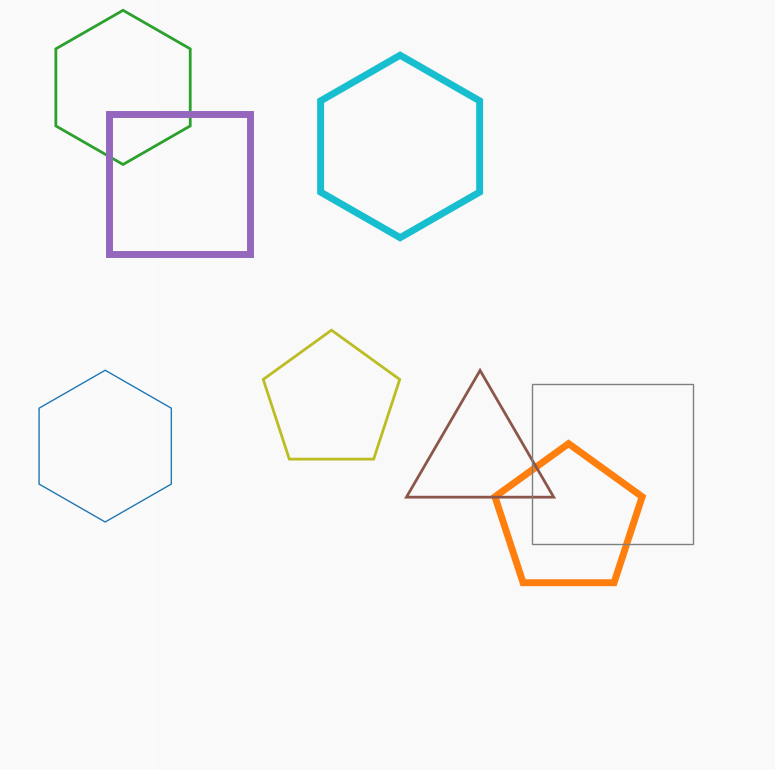[{"shape": "hexagon", "thickness": 0.5, "radius": 0.49, "center": [0.136, 0.421]}, {"shape": "pentagon", "thickness": 2.5, "radius": 0.5, "center": [0.734, 0.324]}, {"shape": "hexagon", "thickness": 1, "radius": 0.5, "center": [0.159, 0.887]}, {"shape": "square", "thickness": 2.5, "radius": 0.45, "center": [0.231, 0.761]}, {"shape": "triangle", "thickness": 1, "radius": 0.55, "center": [0.619, 0.409]}, {"shape": "square", "thickness": 0.5, "radius": 0.52, "center": [0.79, 0.398]}, {"shape": "pentagon", "thickness": 1, "radius": 0.46, "center": [0.428, 0.479]}, {"shape": "hexagon", "thickness": 2.5, "radius": 0.59, "center": [0.516, 0.81]}]